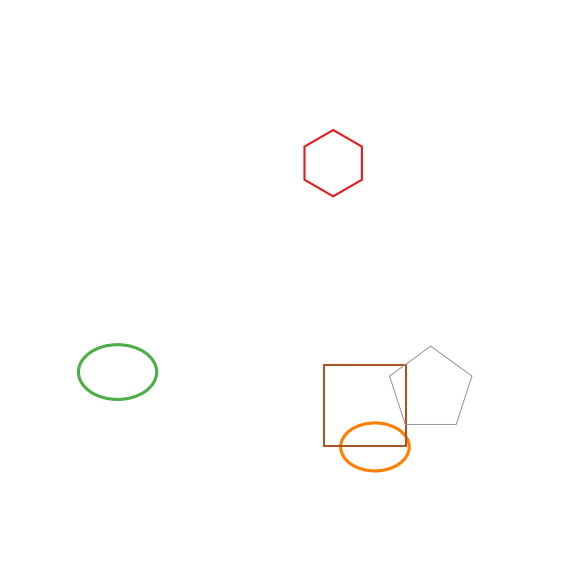[{"shape": "hexagon", "thickness": 1, "radius": 0.29, "center": [0.577, 0.717]}, {"shape": "oval", "thickness": 1.5, "radius": 0.34, "center": [0.204, 0.355]}, {"shape": "oval", "thickness": 1.5, "radius": 0.3, "center": [0.649, 0.225]}, {"shape": "square", "thickness": 1, "radius": 0.35, "center": [0.632, 0.297]}, {"shape": "pentagon", "thickness": 0.5, "radius": 0.37, "center": [0.746, 0.325]}]